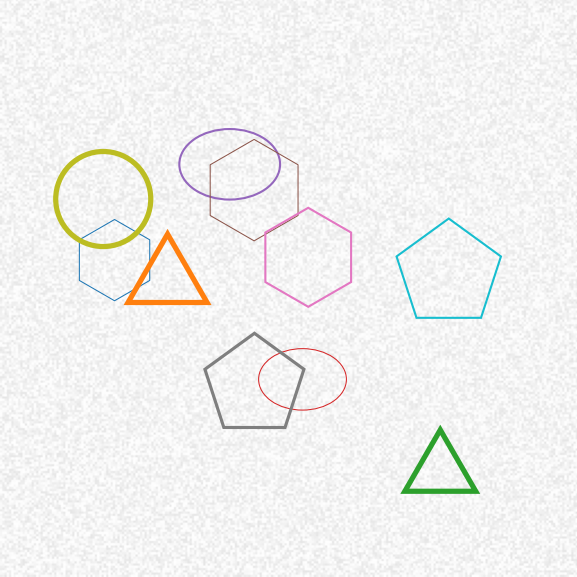[{"shape": "hexagon", "thickness": 0.5, "radius": 0.35, "center": [0.198, 0.549]}, {"shape": "triangle", "thickness": 2.5, "radius": 0.39, "center": [0.29, 0.515]}, {"shape": "triangle", "thickness": 2.5, "radius": 0.35, "center": [0.762, 0.184]}, {"shape": "oval", "thickness": 0.5, "radius": 0.38, "center": [0.524, 0.342]}, {"shape": "oval", "thickness": 1, "radius": 0.44, "center": [0.398, 0.715]}, {"shape": "hexagon", "thickness": 0.5, "radius": 0.44, "center": [0.44, 0.67]}, {"shape": "hexagon", "thickness": 1, "radius": 0.43, "center": [0.534, 0.554]}, {"shape": "pentagon", "thickness": 1.5, "radius": 0.45, "center": [0.441, 0.332]}, {"shape": "circle", "thickness": 2.5, "radius": 0.41, "center": [0.179, 0.655]}, {"shape": "pentagon", "thickness": 1, "radius": 0.48, "center": [0.777, 0.526]}]